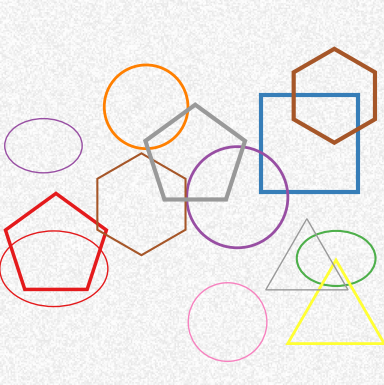[{"shape": "oval", "thickness": 1, "radius": 0.7, "center": [0.14, 0.302]}, {"shape": "pentagon", "thickness": 2.5, "radius": 0.69, "center": [0.145, 0.36]}, {"shape": "square", "thickness": 3, "radius": 0.63, "center": [0.803, 0.628]}, {"shape": "oval", "thickness": 1.5, "radius": 0.51, "center": [0.873, 0.329]}, {"shape": "circle", "thickness": 2, "radius": 0.66, "center": [0.616, 0.488]}, {"shape": "oval", "thickness": 1, "radius": 0.5, "center": [0.113, 0.621]}, {"shape": "circle", "thickness": 2, "radius": 0.54, "center": [0.379, 0.723]}, {"shape": "triangle", "thickness": 2, "radius": 0.72, "center": [0.873, 0.18]}, {"shape": "hexagon", "thickness": 1.5, "radius": 0.66, "center": [0.367, 0.469]}, {"shape": "hexagon", "thickness": 3, "radius": 0.61, "center": [0.868, 0.751]}, {"shape": "circle", "thickness": 1, "radius": 0.51, "center": [0.591, 0.164]}, {"shape": "triangle", "thickness": 1, "radius": 0.62, "center": [0.797, 0.309]}, {"shape": "pentagon", "thickness": 3, "radius": 0.68, "center": [0.507, 0.592]}]